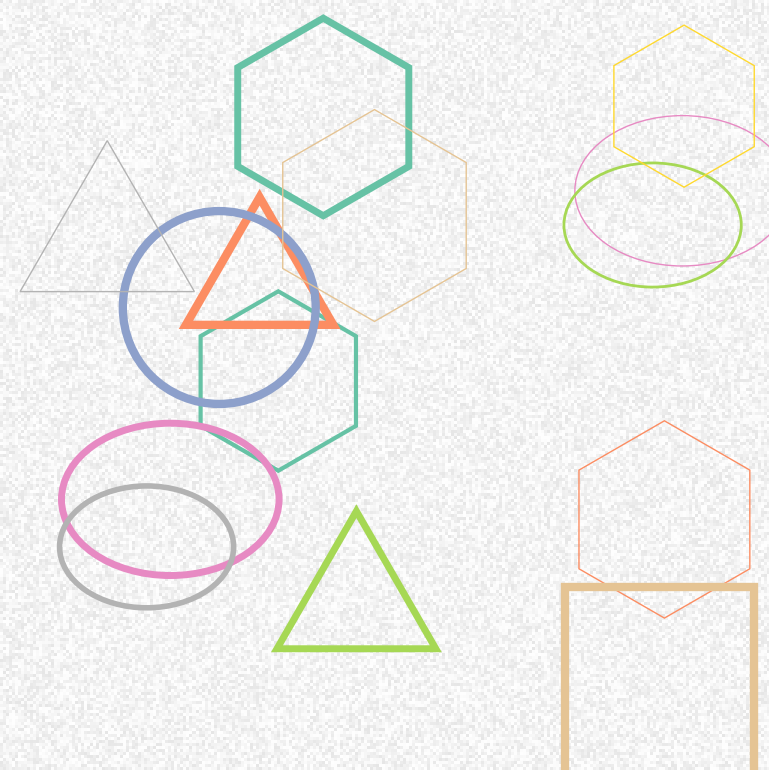[{"shape": "hexagon", "thickness": 1.5, "radius": 0.58, "center": [0.361, 0.505]}, {"shape": "hexagon", "thickness": 2.5, "radius": 0.64, "center": [0.42, 0.848]}, {"shape": "triangle", "thickness": 3, "radius": 0.55, "center": [0.337, 0.633]}, {"shape": "hexagon", "thickness": 0.5, "radius": 0.64, "center": [0.863, 0.325]}, {"shape": "circle", "thickness": 3, "radius": 0.63, "center": [0.285, 0.601]}, {"shape": "oval", "thickness": 0.5, "radius": 0.7, "center": [0.886, 0.752]}, {"shape": "oval", "thickness": 2.5, "radius": 0.71, "center": [0.221, 0.351]}, {"shape": "triangle", "thickness": 2.5, "radius": 0.6, "center": [0.463, 0.217]}, {"shape": "oval", "thickness": 1, "radius": 0.58, "center": [0.848, 0.708]}, {"shape": "hexagon", "thickness": 0.5, "radius": 0.53, "center": [0.888, 0.862]}, {"shape": "square", "thickness": 3, "radius": 0.61, "center": [0.856, 0.115]}, {"shape": "hexagon", "thickness": 0.5, "radius": 0.69, "center": [0.486, 0.72]}, {"shape": "oval", "thickness": 2, "radius": 0.57, "center": [0.19, 0.29]}, {"shape": "triangle", "thickness": 0.5, "radius": 0.65, "center": [0.139, 0.687]}]